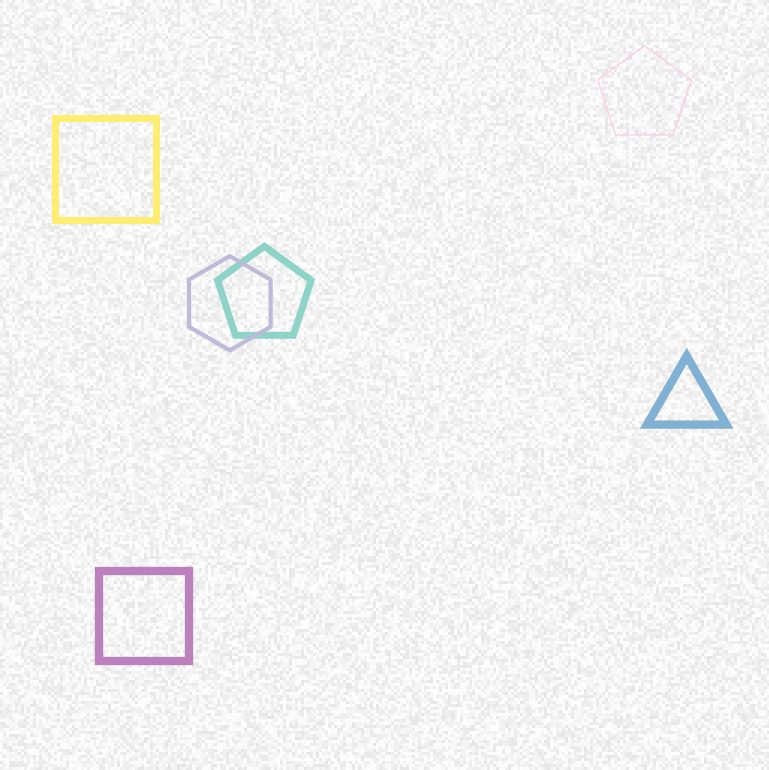[{"shape": "pentagon", "thickness": 2.5, "radius": 0.32, "center": [0.343, 0.616]}, {"shape": "hexagon", "thickness": 1.5, "radius": 0.31, "center": [0.298, 0.606]}, {"shape": "triangle", "thickness": 3, "radius": 0.3, "center": [0.892, 0.478]}, {"shape": "pentagon", "thickness": 0.5, "radius": 0.32, "center": [0.837, 0.876]}, {"shape": "square", "thickness": 3, "radius": 0.29, "center": [0.187, 0.2]}, {"shape": "square", "thickness": 2.5, "radius": 0.33, "center": [0.137, 0.781]}]